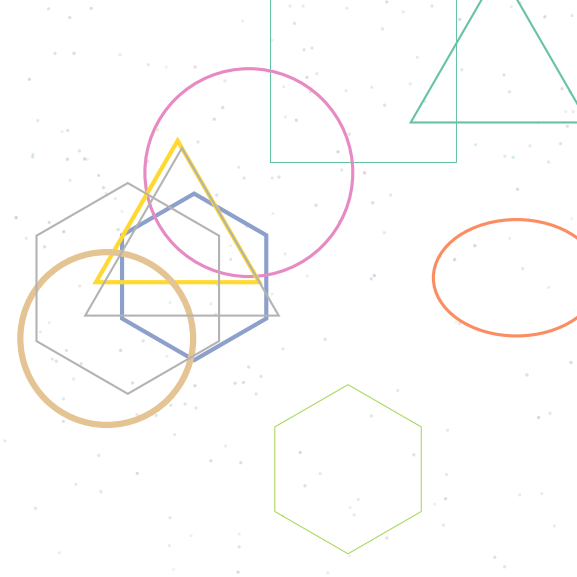[{"shape": "square", "thickness": 0.5, "radius": 0.81, "center": [0.628, 0.88]}, {"shape": "triangle", "thickness": 1, "radius": 0.89, "center": [0.865, 0.876]}, {"shape": "oval", "thickness": 1.5, "radius": 0.72, "center": [0.894, 0.518]}, {"shape": "hexagon", "thickness": 2, "radius": 0.72, "center": [0.336, 0.52]}, {"shape": "circle", "thickness": 1.5, "radius": 0.9, "center": [0.431, 0.7]}, {"shape": "hexagon", "thickness": 0.5, "radius": 0.73, "center": [0.603, 0.187]}, {"shape": "triangle", "thickness": 2, "radius": 0.82, "center": [0.308, 0.592]}, {"shape": "circle", "thickness": 3, "radius": 0.75, "center": [0.185, 0.413]}, {"shape": "triangle", "thickness": 1, "radius": 0.97, "center": [0.315, 0.549]}, {"shape": "hexagon", "thickness": 1, "radius": 0.91, "center": [0.221, 0.5]}]